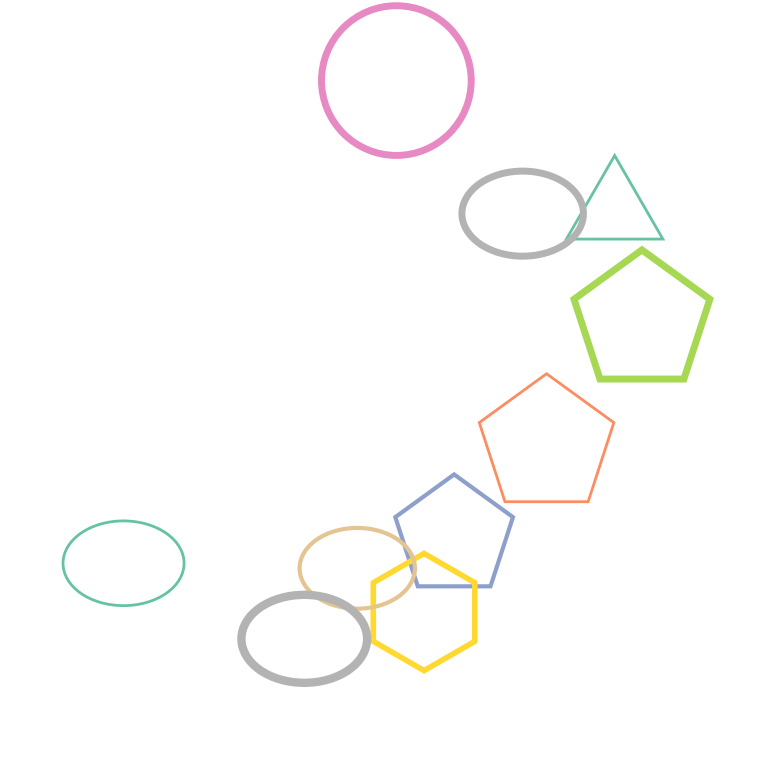[{"shape": "oval", "thickness": 1, "radius": 0.39, "center": [0.16, 0.268]}, {"shape": "triangle", "thickness": 1, "radius": 0.36, "center": [0.798, 0.726]}, {"shape": "pentagon", "thickness": 1, "radius": 0.46, "center": [0.71, 0.423]}, {"shape": "pentagon", "thickness": 1.5, "radius": 0.4, "center": [0.59, 0.304]}, {"shape": "circle", "thickness": 2.5, "radius": 0.49, "center": [0.515, 0.895]}, {"shape": "pentagon", "thickness": 2.5, "radius": 0.46, "center": [0.834, 0.583]}, {"shape": "hexagon", "thickness": 2, "radius": 0.38, "center": [0.551, 0.205]}, {"shape": "oval", "thickness": 1.5, "radius": 0.37, "center": [0.464, 0.262]}, {"shape": "oval", "thickness": 2.5, "radius": 0.39, "center": [0.679, 0.723]}, {"shape": "oval", "thickness": 3, "radius": 0.41, "center": [0.395, 0.17]}]